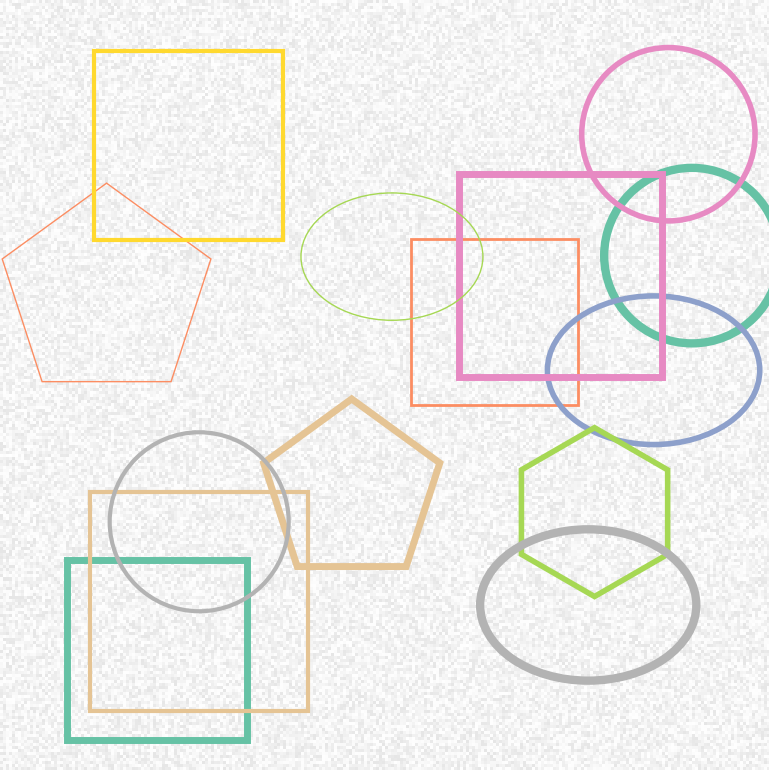[{"shape": "circle", "thickness": 3, "radius": 0.57, "center": [0.899, 0.668]}, {"shape": "square", "thickness": 2.5, "radius": 0.59, "center": [0.204, 0.156]}, {"shape": "square", "thickness": 1, "radius": 0.54, "center": [0.642, 0.582]}, {"shape": "pentagon", "thickness": 0.5, "radius": 0.71, "center": [0.138, 0.62]}, {"shape": "oval", "thickness": 2, "radius": 0.69, "center": [0.849, 0.519]}, {"shape": "square", "thickness": 2.5, "radius": 0.66, "center": [0.727, 0.642]}, {"shape": "circle", "thickness": 2, "radius": 0.56, "center": [0.868, 0.826]}, {"shape": "oval", "thickness": 0.5, "radius": 0.59, "center": [0.509, 0.667]}, {"shape": "hexagon", "thickness": 2, "radius": 0.55, "center": [0.772, 0.335]}, {"shape": "square", "thickness": 1.5, "radius": 0.62, "center": [0.245, 0.811]}, {"shape": "square", "thickness": 1.5, "radius": 0.71, "center": [0.258, 0.219]}, {"shape": "pentagon", "thickness": 2.5, "radius": 0.6, "center": [0.457, 0.362]}, {"shape": "oval", "thickness": 3, "radius": 0.7, "center": [0.764, 0.214]}, {"shape": "circle", "thickness": 1.5, "radius": 0.58, "center": [0.259, 0.322]}]